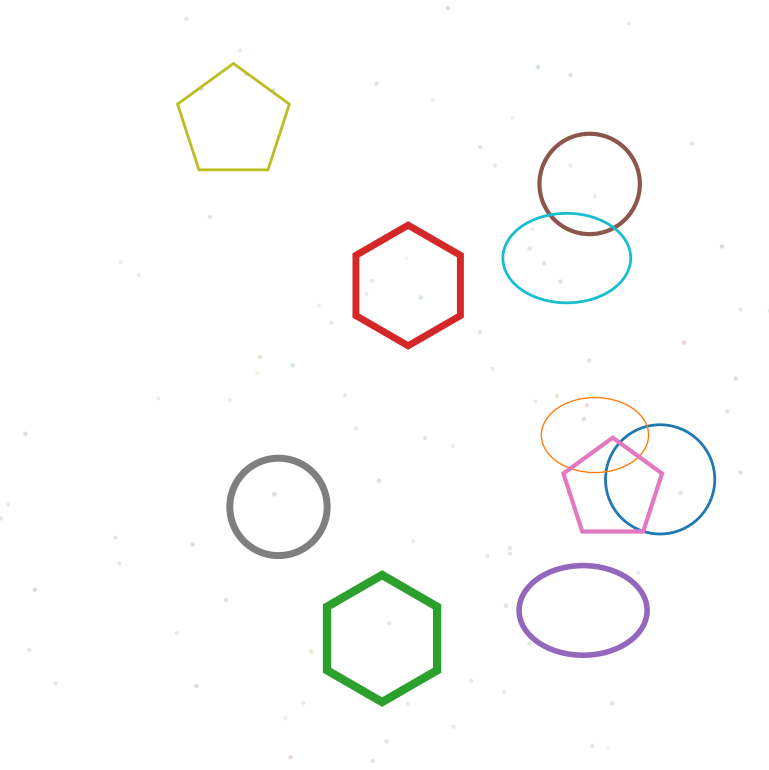[{"shape": "circle", "thickness": 1, "radius": 0.35, "center": [0.857, 0.377]}, {"shape": "oval", "thickness": 0.5, "radius": 0.35, "center": [0.773, 0.435]}, {"shape": "hexagon", "thickness": 3, "radius": 0.41, "center": [0.496, 0.171]}, {"shape": "hexagon", "thickness": 2.5, "radius": 0.39, "center": [0.53, 0.629]}, {"shape": "oval", "thickness": 2, "radius": 0.42, "center": [0.757, 0.207]}, {"shape": "circle", "thickness": 1.5, "radius": 0.33, "center": [0.766, 0.761]}, {"shape": "pentagon", "thickness": 1.5, "radius": 0.34, "center": [0.796, 0.364]}, {"shape": "circle", "thickness": 2.5, "radius": 0.32, "center": [0.362, 0.342]}, {"shape": "pentagon", "thickness": 1, "radius": 0.38, "center": [0.303, 0.841]}, {"shape": "oval", "thickness": 1, "radius": 0.42, "center": [0.736, 0.665]}]